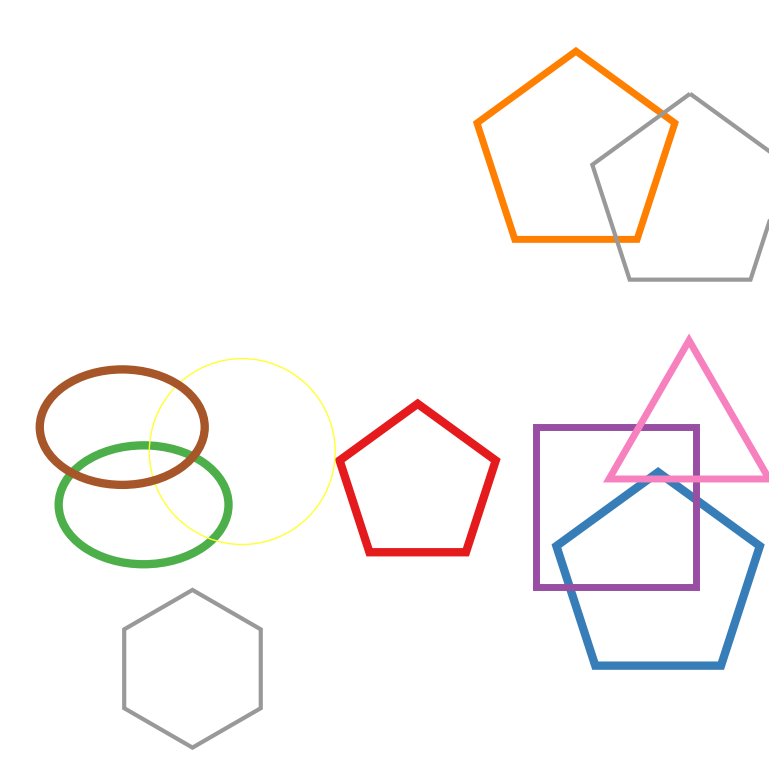[{"shape": "pentagon", "thickness": 3, "radius": 0.53, "center": [0.542, 0.369]}, {"shape": "pentagon", "thickness": 3, "radius": 0.69, "center": [0.855, 0.248]}, {"shape": "oval", "thickness": 3, "radius": 0.55, "center": [0.186, 0.344]}, {"shape": "square", "thickness": 2.5, "radius": 0.52, "center": [0.8, 0.341]}, {"shape": "pentagon", "thickness": 2.5, "radius": 0.68, "center": [0.748, 0.798]}, {"shape": "circle", "thickness": 0.5, "radius": 0.6, "center": [0.315, 0.414]}, {"shape": "oval", "thickness": 3, "radius": 0.54, "center": [0.159, 0.445]}, {"shape": "triangle", "thickness": 2.5, "radius": 0.6, "center": [0.895, 0.438]}, {"shape": "hexagon", "thickness": 1.5, "radius": 0.51, "center": [0.25, 0.131]}, {"shape": "pentagon", "thickness": 1.5, "radius": 0.67, "center": [0.896, 0.745]}]